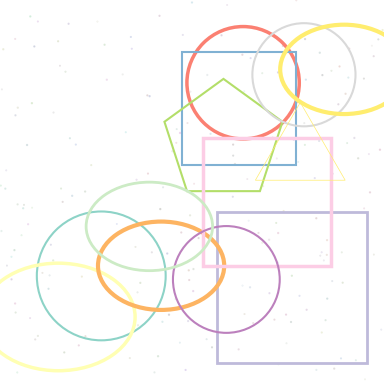[{"shape": "circle", "thickness": 1.5, "radius": 0.84, "center": [0.263, 0.283]}, {"shape": "oval", "thickness": 2.5, "radius": 1.0, "center": [0.151, 0.177]}, {"shape": "square", "thickness": 2, "radius": 0.98, "center": [0.759, 0.254]}, {"shape": "circle", "thickness": 2.5, "radius": 0.73, "center": [0.631, 0.785]}, {"shape": "square", "thickness": 1.5, "radius": 0.74, "center": [0.62, 0.718]}, {"shape": "oval", "thickness": 3, "radius": 0.82, "center": [0.418, 0.31]}, {"shape": "pentagon", "thickness": 1.5, "radius": 0.81, "center": [0.58, 0.634]}, {"shape": "square", "thickness": 2.5, "radius": 0.83, "center": [0.693, 0.476]}, {"shape": "circle", "thickness": 1.5, "radius": 0.67, "center": [0.789, 0.806]}, {"shape": "circle", "thickness": 1.5, "radius": 0.69, "center": [0.588, 0.274]}, {"shape": "oval", "thickness": 2, "radius": 0.82, "center": [0.388, 0.412]}, {"shape": "triangle", "thickness": 0.5, "radius": 0.67, "center": [0.78, 0.599]}, {"shape": "oval", "thickness": 3, "radius": 0.83, "center": [0.894, 0.82]}]